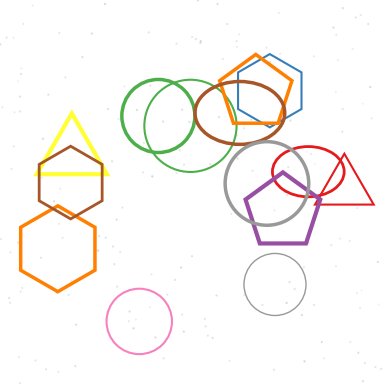[{"shape": "triangle", "thickness": 1.5, "radius": 0.44, "center": [0.894, 0.513]}, {"shape": "oval", "thickness": 2, "radius": 0.47, "center": [0.801, 0.554]}, {"shape": "hexagon", "thickness": 1.5, "radius": 0.48, "center": [0.701, 0.764]}, {"shape": "circle", "thickness": 1.5, "radius": 0.6, "center": [0.495, 0.673]}, {"shape": "circle", "thickness": 2.5, "radius": 0.47, "center": [0.411, 0.699]}, {"shape": "pentagon", "thickness": 3, "radius": 0.51, "center": [0.735, 0.45]}, {"shape": "hexagon", "thickness": 2.5, "radius": 0.56, "center": [0.15, 0.354]}, {"shape": "pentagon", "thickness": 2.5, "radius": 0.49, "center": [0.664, 0.76]}, {"shape": "triangle", "thickness": 3, "radius": 0.53, "center": [0.187, 0.6]}, {"shape": "hexagon", "thickness": 2, "radius": 0.47, "center": [0.184, 0.526]}, {"shape": "oval", "thickness": 2.5, "radius": 0.58, "center": [0.623, 0.707]}, {"shape": "circle", "thickness": 1.5, "radius": 0.42, "center": [0.362, 0.165]}, {"shape": "circle", "thickness": 2.5, "radius": 0.54, "center": [0.693, 0.523]}, {"shape": "circle", "thickness": 1, "radius": 0.4, "center": [0.714, 0.261]}]